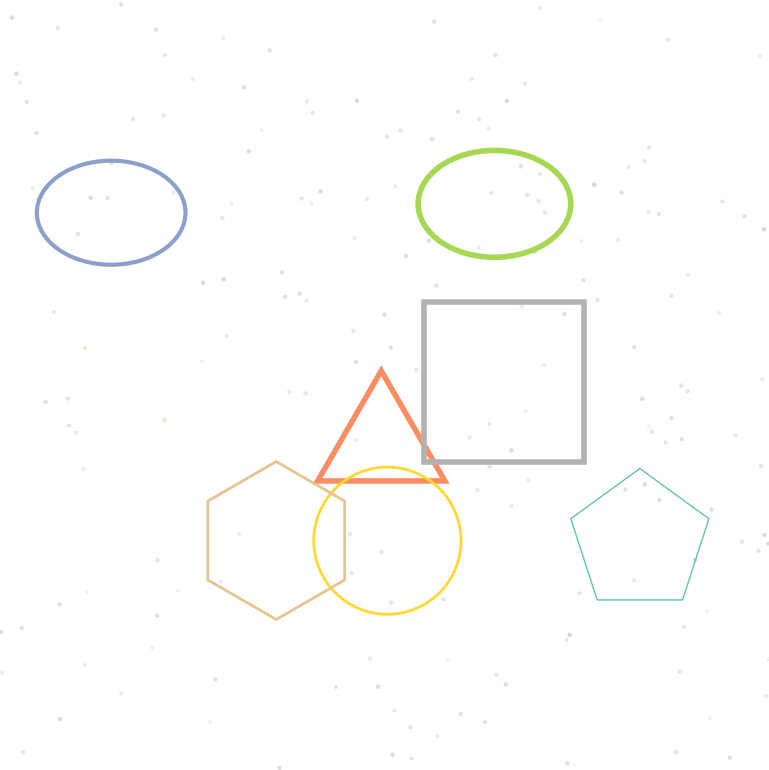[{"shape": "pentagon", "thickness": 0.5, "radius": 0.47, "center": [0.831, 0.297]}, {"shape": "triangle", "thickness": 2, "radius": 0.48, "center": [0.495, 0.423]}, {"shape": "oval", "thickness": 1.5, "radius": 0.48, "center": [0.144, 0.724]}, {"shape": "oval", "thickness": 2, "radius": 0.5, "center": [0.642, 0.735]}, {"shape": "circle", "thickness": 1, "radius": 0.48, "center": [0.503, 0.298]}, {"shape": "hexagon", "thickness": 1, "radius": 0.51, "center": [0.359, 0.298]}, {"shape": "square", "thickness": 2, "radius": 0.52, "center": [0.654, 0.504]}]